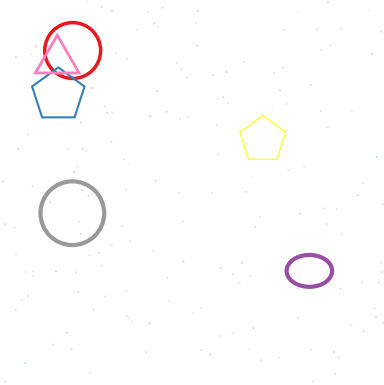[{"shape": "circle", "thickness": 2.5, "radius": 0.36, "center": [0.189, 0.869]}, {"shape": "pentagon", "thickness": 1.5, "radius": 0.36, "center": [0.151, 0.753]}, {"shape": "oval", "thickness": 3, "radius": 0.3, "center": [0.804, 0.296]}, {"shape": "pentagon", "thickness": 1, "radius": 0.31, "center": [0.683, 0.637]}, {"shape": "triangle", "thickness": 2, "radius": 0.33, "center": [0.149, 0.843]}, {"shape": "circle", "thickness": 3, "radius": 0.41, "center": [0.188, 0.446]}]